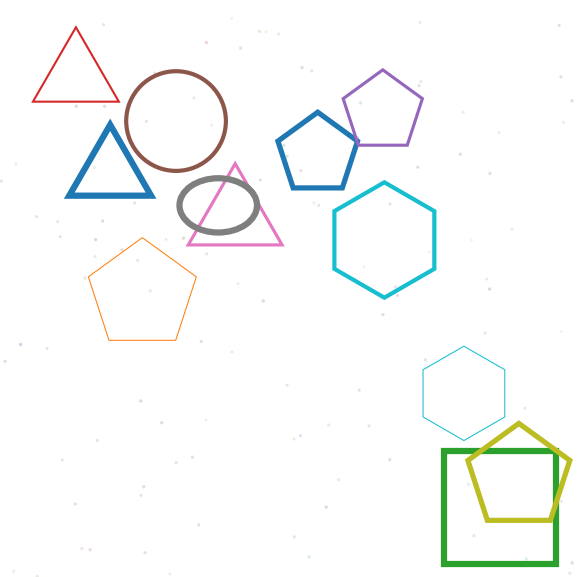[{"shape": "triangle", "thickness": 3, "radius": 0.41, "center": [0.191, 0.701]}, {"shape": "pentagon", "thickness": 2.5, "radius": 0.36, "center": [0.55, 0.732]}, {"shape": "pentagon", "thickness": 0.5, "radius": 0.49, "center": [0.246, 0.489]}, {"shape": "square", "thickness": 3, "radius": 0.49, "center": [0.866, 0.12]}, {"shape": "triangle", "thickness": 1, "radius": 0.43, "center": [0.131, 0.866]}, {"shape": "pentagon", "thickness": 1.5, "radius": 0.36, "center": [0.663, 0.806]}, {"shape": "circle", "thickness": 2, "radius": 0.43, "center": [0.305, 0.79]}, {"shape": "triangle", "thickness": 1.5, "radius": 0.47, "center": [0.407, 0.622]}, {"shape": "oval", "thickness": 3, "radius": 0.34, "center": [0.378, 0.643]}, {"shape": "pentagon", "thickness": 2.5, "radius": 0.46, "center": [0.898, 0.173]}, {"shape": "hexagon", "thickness": 2, "radius": 0.5, "center": [0.666, 0.584]}, {"shape": "hexagon", "thickness": 0.5, "radius": 0.41, "center": [0.803, 0.318]}]